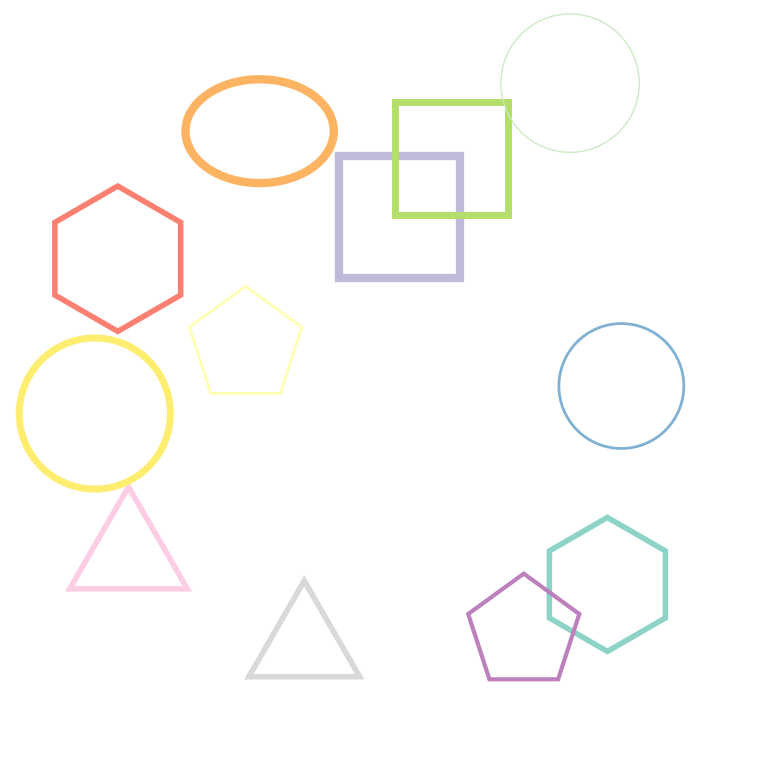[{"shape": "hexagon", "thickness": 2, "radius": 0.44, "center": [0.789, 0.241]}, {"shape": "pentagon", "thickness": 1, "radius": 0.38, "center": [0.319, 0.551]}, {"shape": "square", "thickness": 3, "radius": 0.4, "center": [0.519, 0.718]}, {"shape": "hexagon", "thickness": 2, "radius": 0.47, "center": [0.153, 0.664]}, {"shape": "circle", "thickness": 1, "radius": 0.41, "center": [0.807, 0.499]}, {"shape": "oval", "thickness": 3, "radius": 0.48, "center": [0.337, 0.83]}, {"shape": "square", "thickness": 2.5, "radius": 0.37, "center": [0.586, 0.794]}, {"shape": "triangle", "thickness": 2, "radius": 0.44, "center": [0.167, 0.279]}, {"shape": "triangle", "thickness": 2, "radius": 0.42, "center": [0.395, 0.163]}, {"shape": "pentagon", "thickness": 1.5, "radius": 0.38, "center": [0.68, 0.179]}, {"shape": "circle", "thickness": 0.5, "radius": 0.45, "center": [0.74, 0.892]}, {"shape": "circle", "thickness": 2.5, "radius": 0.49, "center": [0.123, 0.463]}]